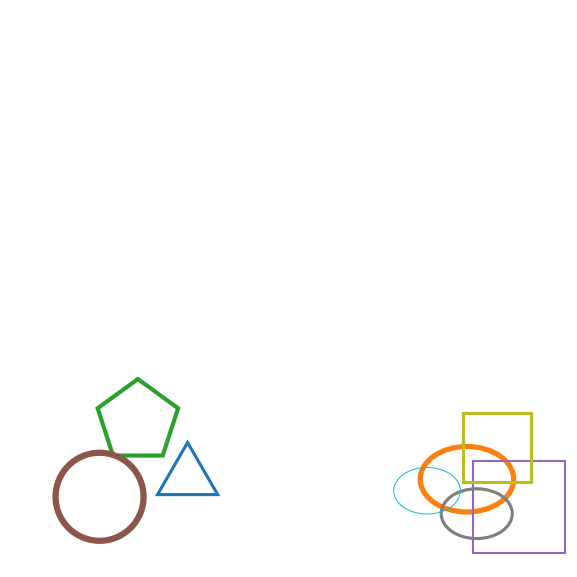[{"shape": "triangle", "thickness": 1.5, "radius": 0.3, "center": [0.325, 0.173]}, {"shape": "oval", "thickness": 2.5, "radius": 0.4, "center": [0.809, 0.169]}, {"shape": "pentagon", "thickness": 2, "radius": 0.37, "center": [0.239, 0.27]}, {"shape": "square", "thickness": 1, "radius": 0.4, "center": [0.899, 0.121]}, {"shape": "circle", "thickness": 3, "radius": 0.38, "center": [0.172, 0.139]}, {"shape": "oval", "thickness": 1.5, "radius": 0.31, "center": [0.825, 0.11]}, {"shape": "square", "thickness": 1.5, "radius": 0.3, "center": [0.861, 0.224]}, {"shape": "oval", "thickness": 0.5, "radius": 0.29, "center": [0.739, 0.149]}]